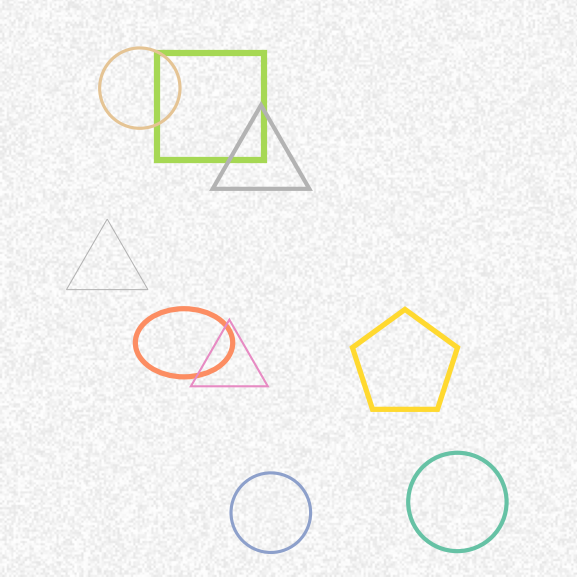[{"shape": "circle", "thickness": 2, "radius": 0.43, "center": [0.792, 0.13]}, {"shape": "oval", "thickness": 2.5, "radius": 0.42, "center": [0.319, 0.406]}, {"shape": "circle", "thickness": 1.5, "radius": 0.34, "center": [0.469, 0.111]}, {"shape": "triangle", "thickness": 1, "radius": 0.38, "center": [0.397, 0.369]}, {"shape": "square", "thickness": 3, "radius": 0.46, "center": [0.365, 0.815]}, {"shape": "pentagon", "thickness": 2.5, "radius": 0.48, "center": [0.701, 0.368]}, {"shape": "circle", "thickness": 1.5, "radius": 0.35, "center": [0.242, 0.847]}, {"shape": "triangle", "thickness": 2, "radius": 0.48, "center": [0.452, 0.72]}, {"shape": "triangle", "thickness": 0.5, "radius": 0.41, "center": [0.186, 0.538]}]